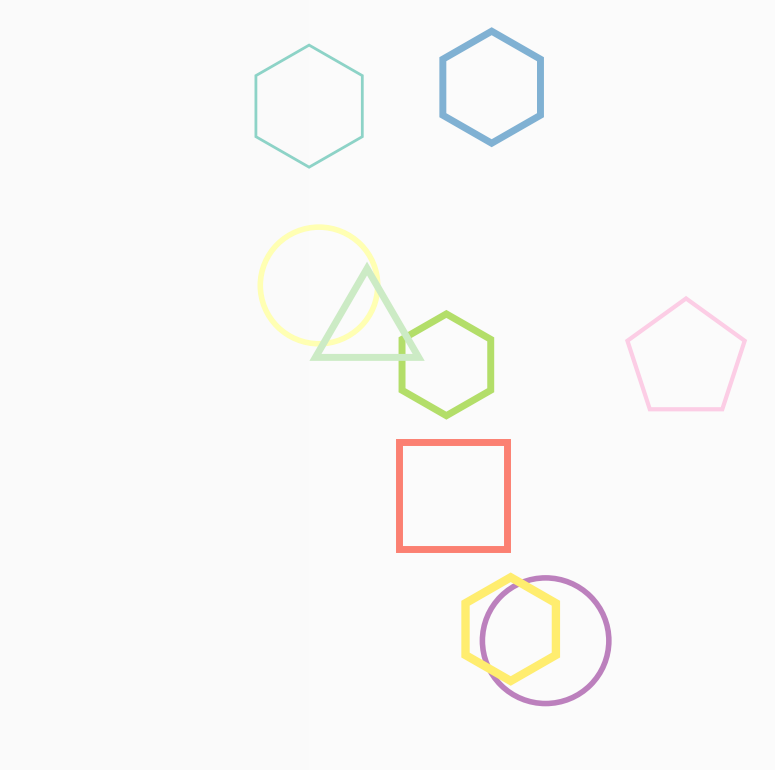[{"shape": "hexagon", "thickness": 1, "radius": 0.4, "center": [0.399, 0.862]}, {"shape": "circle", "thickness": 2, "radius": 0.38, "center": [0.412, 0.629]}, {"shape": "square", "thickness": 2.5, "radius": 0.35, "center": [0.584, 0.357]}, {"shape": "hexagon", "thickness": 2.5, "radius": 0.36, "center": [0.634, 0.887]}, {"shape": "hexagon", "thickness": 2.5, "radius": 0.33, "center": [0.576, 0.526]}, {"shape": "pentagon", "thickness": 1.5, "radius": 0.4, "center": [0.885, 0.533]}, {"shape": "circle", "thickness": 2, "radius": 0.41, "center": [0.704, 0.168]}, {"shape": "triangle", "thickness": 2.5, "radius": 0.38, "center": [0.474, 0.574]}, {"shape": "hexagon", "thickness": 3, "radius": 0.34, "center": [0.659, 0.183]}]